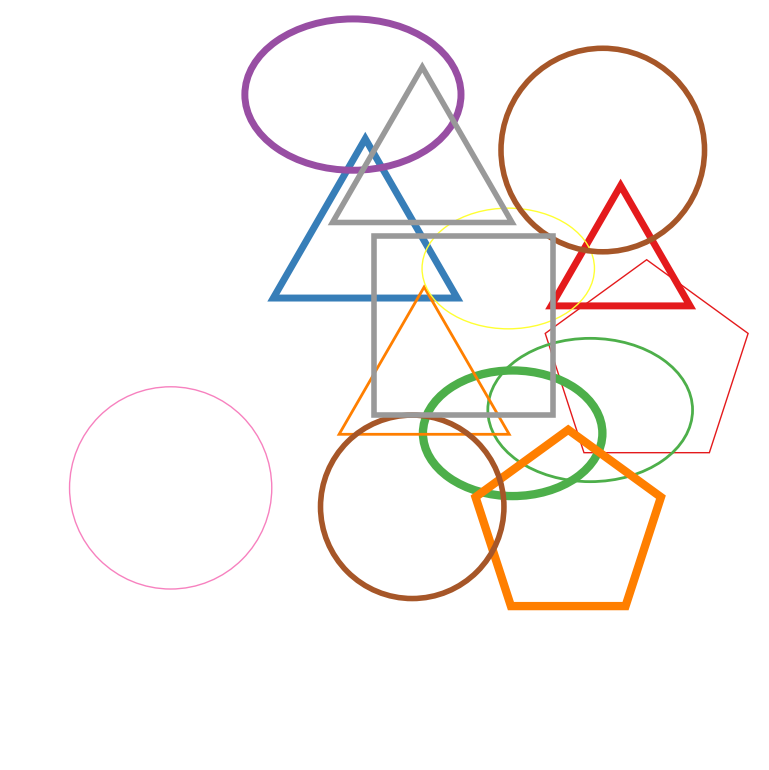[{"shape": "triangle", "thickness": 2.5, "radius": 0.52, "center": [0.806, 0.655]}, {"shape": "pentagon", "thickness": 0.5, "radius": 0.69, "center": [0.84, 0.524]}, {"shape": "triangle", "thickness": 2.5, "radius": 0.69, "center": [0.474, 0.682]}, {"shape": "oval", "thickness": 3, "radius": 0.58, "center": [0.666, 0.437]}, {"shape": "oval", "thickness": 1, "radius": 0.66, "center": [0.766, 0.468]}, {"shape": "oval", "thickness": 2.5, "radius": 0.7, "center": [0.458, 0.877]}, {"shape": "pentagon", "thickness": 3, "radius": 0.63, "center": [0.738, 0.315]}, {"shape": "triangle", "thickness": 1, "radius": 0.64, "center": [0.551, 0.5]}, {"shape": "oval", "thickness": 0.5, "radius": 0.56, "center": [0.66, 0.651]}, {"shape": "circle", "thickness": 2, "radius": 0.66, "center": [0.783, 0.805]}, {"shape": "circle", "thickness": 2, "radius": 0.6, "center": [0.535, 0.342]}, {"shape": "circle", "thickness": 0.5, "radius": 0.66, "center": [0.222, 0.366]}, {"shape": "triangle", "thickness": 2, "radius": 0.67, "center": [0.548, 0.778]}, {"shape": "square", "thickness": 2, "radius": 0.58, "center": [0.601, 0.577]}]